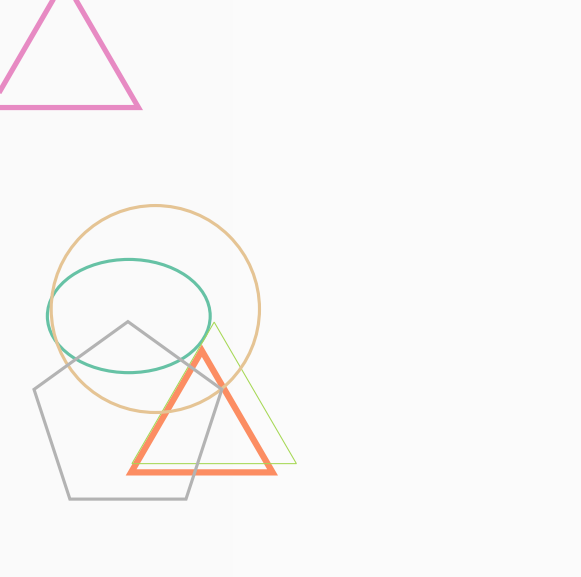[{"shape": "oval", "thickness": 1.5, "radius": 0.7, "center": [0.222, 0.452]}, {"shape": "triangle", "thickness": 3, "radius": 0.7, "center": [0.347, 0.251]}, {"shape": "triangle", "thickness": 2.5, "radius": 0.74, "center": [0.111, 0.886]}, {"shape": "triangle", "thickness": 0.5, "radius": 0.82, "center": [0.368, 0.278]}, {"shape": "circle", "thickness": 1.5, "radius": 0.9, "center": [0.267, 0.464]}, {"shape": "pentagon", "thickness": 1.5, "radius": 0.85, "center": [0.22, 0.272]}]